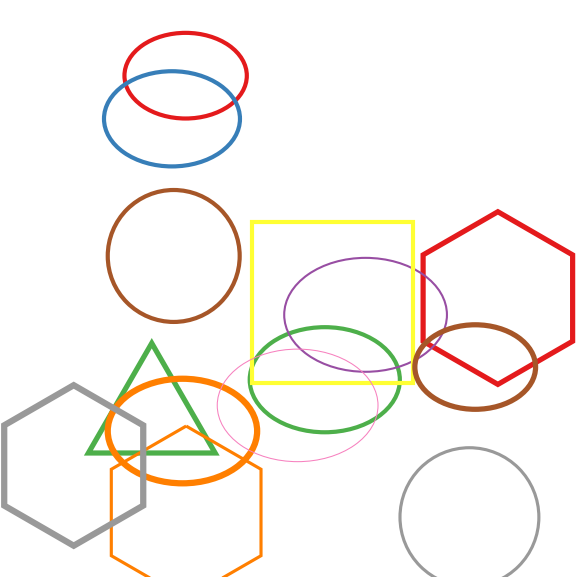[{"shape": "oval", "thickness": 2, "radius": 0.53, "center": [0.321, 0.868]}, {"shape": "hexagon", "thickness": 2.5, "radius": 0.75, "center": [0.862, 0.483]}, {"shape": "oval", "thickness": 2, "radius": 0.59, "center": [0.298, 0.793]}, {"shape": "triangle", "thickness": 2.5, "radius": 0.63, "center": [0.263, 0.278]}, {"shape": "oval", "thickness": 2, "radius": 0.65, "center": [0.562, 0.342]}, {"shape": "oval", "thickness": 1, "radius": 0.7, "center": [0.633, 0.454]}, {"shape": "hexagon", "thickness": 1.5, "radius": 0.75, "center": [0.322, 0.112]}, {"shape": "oval", "thickness": 3, "radius": 0.65, "center": [0.316, 0.253]}, {"shape": "square", "thickness": 2, "radius": 0.7, "center": [0.576, 0.475]}, {"shape": "circle", "thickness": 2, "radius": 0.57, "center": [0.301, 0.556]}, {"shape": "oval", "thickness": 2.5, "radius": 0.52, "center": [0.823, 0.364]}, {"shape": "oval", "thickness": 0.5, "radius": 0.7, "center": [0.515, 0.297]}, {"shape": "circle", "thickness": 1.5, "radius": 0.6, "center": [0.813, 0.104]}, {"shape": "hexagon", "thickness": 3, "radius": 0.69, "center": [0.128, 0.193]}]